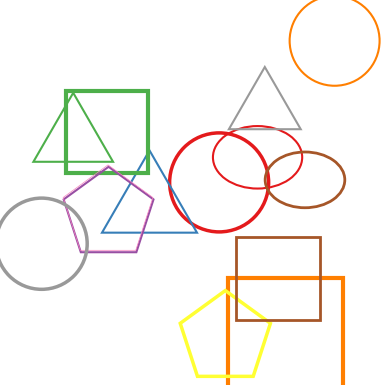[{"shape": "oval", "thickness": 1.5, "radius": 0.58, "center": [0.669, 0.591]}, {"shape": "circle", "thickness": 2.5, "radius": 0.64, "center": [0.569, 0.526]}, {"shape": "triangle", "thickness": 1.5, "radius": 0.71, "center": [0.388, 0.467]}, {"shape": "triangle", "thickness": 1.5, "radius": 0.6, "center": [0.19, 0.639]}, {"shape": "square", "thickness": 3, "radius": 0.53, "center": [0.278, 0.657]}, {"shape": "pentagon", "thickness": 1.5, "radius": 0.61, "center": [0.282, 0.444]}, {"shape": "circle", "thickness": 1.5, "radius": 0.58, "center": [0.869, 0.894]}, {"shape": "square", "thickness": 3, "radius": 0.75, "center": [0.743, 0.13]}, {"shape": "pentagon", "thickness": 2.5, "radius": 0.62, "center": [0.585, 0.122]}, {"shape": "square", "thickness": 2, "radius": 0.54, "center": [0.722, 0.277]}, {"shape": "oval", "thickness": 2, "radius": 0.52, "center": [0.792, 0.533]}, {"shape": "pentagon", "thickness": 0.5, "radius": 0.61, "center": [0.281, 0.449]}, {"shape": "circle", "thickness": 2.5, "radius": 0.59, "center": [0.108, 0.367]}, {"shape": "triangle", "thickness": 1.5, "radius": 0.54, "center": [0.688, 0.718]}]